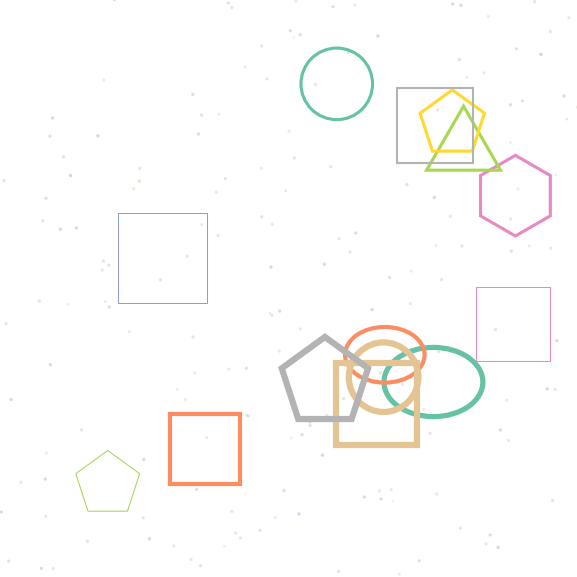[{"shape": "oval", "thickness": 2.5, "radius": 0.43, "center": [0.751, 0.338]}, {"shape": "circle", "thickness": 1.5, "radius": 0.31, "center": [0.583, 0.854]}, {"shape": "oval", "thickness": 2, "radius": 0.34, "center": [0.666, 0.385]}, {"shape": "square", "thickness": 2, "radius": 0.3, "center": [0.356, 0.222]}, {"shape": "square", "thickness": 0.5, "radius": 0.39, "center": [0.282, 0.553]}, {"shape": "square", "thickness": 0.5, "radius": 0.32, "center": [0.888, 0.438]}, {"shape": "hexagon", "thickness": 1.5, "radius": 0.35, "center": [0.892, 0.66]}, {"shape": "pentagon", "thickness": 0.5, "radius": 0.29, "center": [0.187, 0.161]}, {"shape": "triangle", "thickness": 1.5, "radius": 0.37, "center": [0.803, 0.741]}, {"shape": "pentagon", "thickness": 1.5, "radius": 0.29, "center": [0.783, 0.785]}, {"shape": "circle", "thickness": 3, "radius": 0.3, "center": [0.664, 0.346]}, {"shape": "square", "thickness": 3, "radius": 0.35, "center": [0.652, 0.3]}, {"shape": "pentagon", "thickness": 3, "radius": 0.39, "center": [0.563, 0.337]}, {"shape": "square", "thickness": 1, "radius": 0.33, "center": [0.753, 0.782]}]